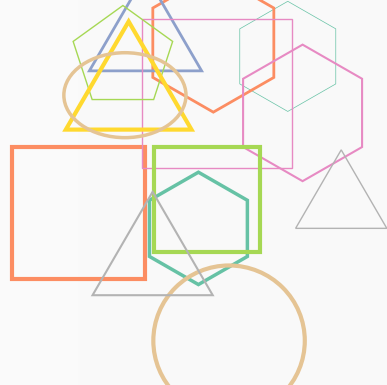[{"shape": "hexagon", "thickness": 0.5, "radius": 0.72, "center": [0.743, 0.854]}, {"shape": "hexagon", "thickness": 2.5, "radius": 0.73, "center": [0.512, 0.407]}, {"shape": "hexagon", "thickness": 2, "radius": 0.9, "center": [0.551, 0.889]}, {"shape": "square", "thickness": 3, "radius": 0.86, "center": [0.202, 0.447]}, {"shape": "triangle", "thickness": 2, "radius": 0.84, "center": [0.375, 0.9]}, {"shape": "square", "thickness": 1, "radius": 0.96, "center": [0.56, 0.757]}, {"shape": "hexagon", "thickness": 1.5, "radius": 0.89, "center": [0.781, 0.707]}, {"shape": "pentagon", "thickness": 1, "radius": 0.68, "center": [0.317, 0.851]}, {"shape": "square", "thickness": 3, "radius": 0.69, "center": [0.535, 0.482]}, {"shape": "triangle", "thickness": 3, "radius": 0.94, "center": [0.332, 0.757]}, {"shape": "oval", "thickness": 2.5, "radius": 0.79, "center": [0.322, 0.753]}, {"shape": "circle", "thickness": 3, "radius": 0.98, "center": [0.591, 0.115]}, {"shape": "triangle", "thickness": 1, "radius": 0.68, "center": [0.881, 0.475]}, {"shape": "triangle", "thickness": 1.5, "radius": 0.9, "center": [0.394, 0.323]}]